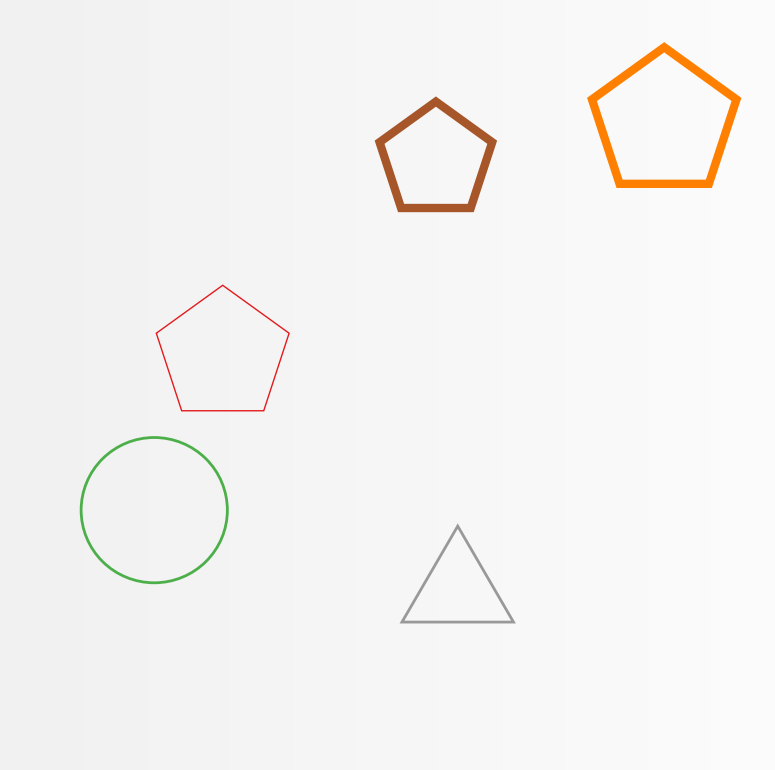[{"shape": "pentagon", "thickness": 0.5, "radius": 0.45, "center": [0.287, 0.539]}, {"shape": "circle", "thickness": 1, "radius": 0.47, "center": [0.199, 0.337]}, {"shape": "pentagon", "thickness": 3, "radius": 0.49, "center": [0.857, 0.841]}, {"shape": "pentagon", "thickness": 3, "radius": 0.38, "center": [0.562, 0.792]}, {"shape": "triangle", "thickness": 1, "radius": 0.42, "center": [0.591, 0.234]}]